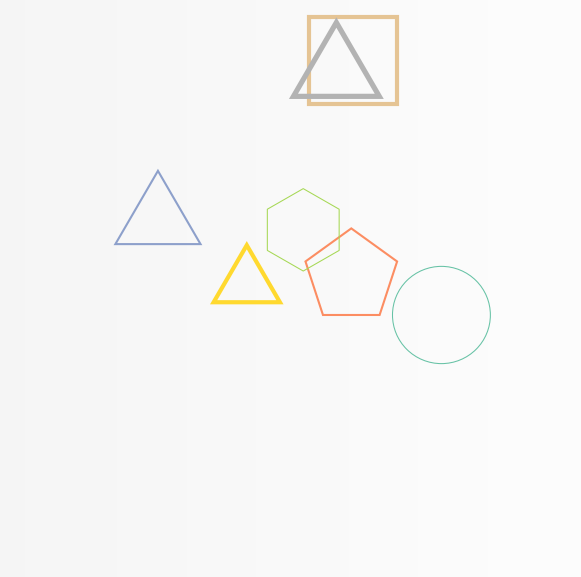[{"shape": "circle", "thickness": 0.5, "radius": 0.42, "center": [0.759, 0.454]}, {"shape": "pentagon", "thickness": 1, "radius": 0.41, "center": [0.604, 0.521]}, {"shape": "triangle", "thickness": 1, "radius": 0.42, "center": [0.272, 0.619]}, {"shape": "hexagon", "thickness": 0.5, "radius": 0.36, "center": [0.522, 0.601]}, {"shape": "triangle", "thickness": 2, "radius": 0.33, "center": [0.425, 0.509]}, {"shape": "square", "thickness": 2, "radius": 0.38, "center": [0.608, 0.894]}, {"shape": "triangle", "thickness": 2.5, "radius": 0.43, "center": [0.579, 0.875]}]